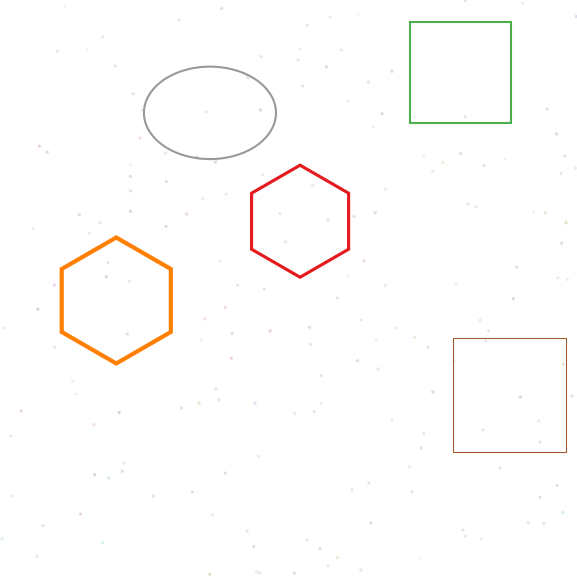[{"shape": "hexagon", "thickness": 1.5, "radius": 0.49, "center": [0.52, 0.616]}, {"shape": "square", "thickness": 1, "radius": 0.44, "center": [0.798, 0.874]}, {"shape": "hexagon", "thickness": 2, "radius": 0.55, "center": [0.201, 0.479]}, {"shape": "square", "thickness": 0.5, "radius": 0.49, "center": [0.882, 0.315]}, {"shape": "oval", "thickness": 1, "radius": 0.57, "center": [0.364, 0.804]}]